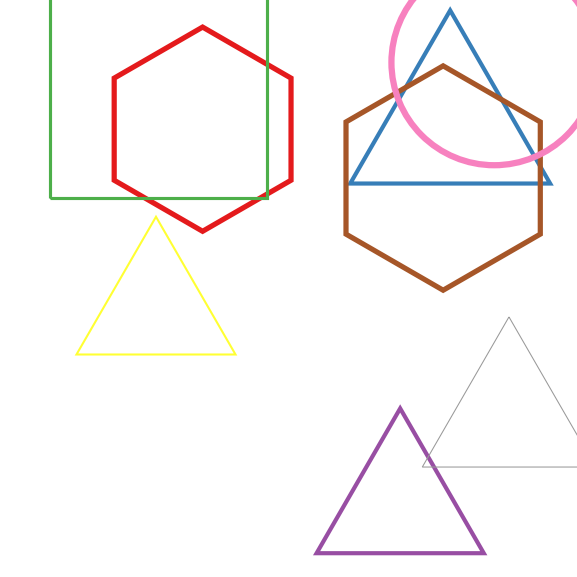[{"shape": "hexagon", "thickness": 2.5, "radius": 0.88, "center": [0.351, 0.775]}, {"shape": "triangle", "thickness": 2, "radius": 1.0, "center": [0.78, 0.781]}, {"shape": "square", "thickness": 1.5, "radius": 0.94, "center": [0.274, 0.844]}, {"shape": "triangle", "thickness": 2, "radius": 0.84, "center": [0.693, 0.125]}, {"shape": "triangle", "thickness": 1, "radius": 0.79, "center": [0.27, 0.465]}, {"shape": "hexagon", "thickness": 2.5, "radius": 0.97, "center": [0.767, 0.691]}, {"shape": "circle", "thickness": 3, "radius": 0.89, "center": [0.856, 0.891]}, {"shape": "triangle", "thickness": 0.5, "radius": 0.87, "center": [0.881, 0.277]}]